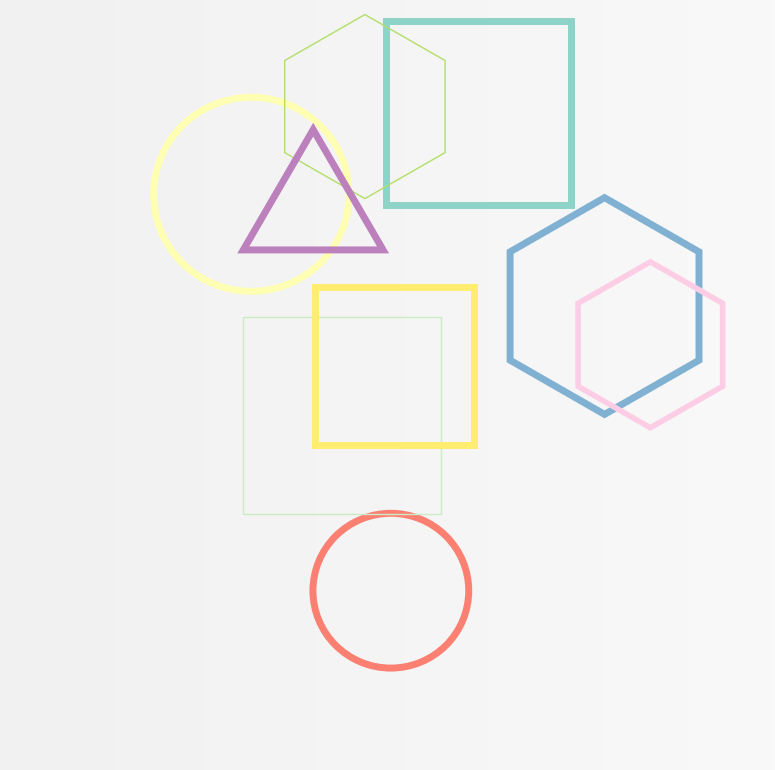[{"shape": "square", "thickness": 2.5, "radius": 0.59, "center": [0.618, 0.853]}, {"shape": "circle", "thickness": 2.5, "radius": 0.63, "center": [0.324, 0.748]}, {"shape": "circle", "thickness": 2.5, "radius": 0.5, "center": [0.504, 0.233]}, {"shape": "hexagon", "thickness": 2.5, "radius": 0.7, "center": [0.78, 0.603]}, {"shape": "hexagon", "thickness": 0.5, "radius": 0.6, "center": [0.471, 0.862]}, {"shape": "hexagon", "thickness": 2, "radius": 0.54, "center": [0.839, 0.552]}, {"shape": "triangle", "thickness": 2.5, "radius": 0.52, "center": [0.404, 0.728]}, {"shape": "square", "thickness": 0.5, "radius": 0.64, "center": [0.441, 0.46]}, {"shape": "square", "thickness": 2.5, "radius": 0.51, "center": [0.509, 0.525]}]